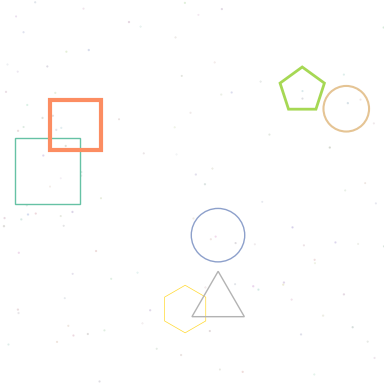[{"shape": "square", "thickness": 1, "radius": 0.43, "center": [0.124, 0.556]}, {"shape": "square", "thickness": 3, "radius": 0.33, "center": [0.196, 0.676]}, {"shape": "circle", "thickness": 1, "radius": 0.35, "center": [0.566, 0.389]}, {"shape": "pentagon", "thickness": 2, "radius": 0.3, "center": [0.785, 0.765]}, {"shape": "hexagon", "thickness": 0.5, "radius": 0.31, "center": [0.481, 0.197]}, {"shape": "circle", "thickness": 1.5, "radius": 0.3, "center": [0.899, 0.718]}, {"shape": "triangle", "thickness": 1, "radius": 0.39, "center": [0.567, 0.217]}]